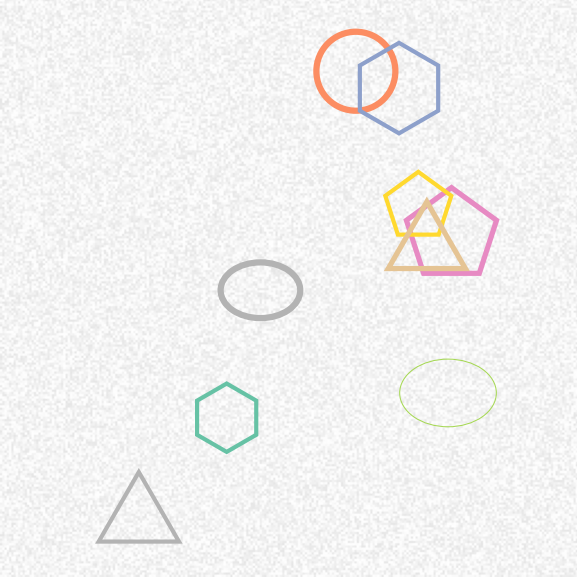[{"shape": "hexagon", "thickness": 2, "radius": 0.3, "center": [0.392, 0.276]}, {"shape": "circle", "thickness": 3, "radius": 0.34, "center": [0.616, 0.876]}, {"shape": "hexagon", "thickness": 2, "radius": 0.39, "center": [0.691, 0.847]}, {"shape": "pentagon", "thickness": 2.5, "radius": 0.41, "center": [0.782, 0.592]}, {"shape": "oval", "thickness": 0.5, "radius": 0.42, "center": [0.776, 0.319]}, {"shape": "pentagon", "thickness": 2, "radius": 0.3, "center": [0.724, 0.641]}, {"shape": "triangle", "thickness": 2.5, "radius": 0.39, "center": [0.739, 0.573]}, {"shape": "oval", "thickness": 3, "radius": 0.34, "center": [0.451, 0.497]}, {"shape": "triangle", "thickness": 2, "radius": 0.4, "center": [0.24, 0.101]}]